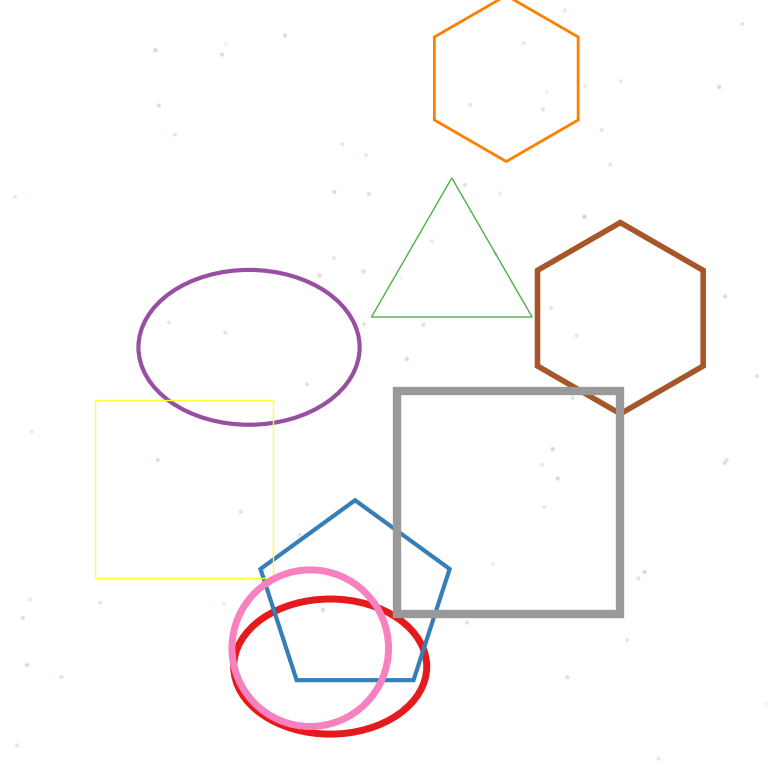[{"shape": "oval", "thickness": 2.5, "radius": 0.63, "center": [0.429, 0.134]}, {"shape": "pentagon", "thickness": 1.5, "radius": 0.65, "center": [0.461, 0.221]}, {"shape": "triangle", "thickness": 0.5, "radius": 0.6, "center": [0.587, 0.649]}, {"shape": "oval", "thickness": 1.5, "radius": 0.72, "center": [0.323, 0.549]}, {"shape": "hexagon", "thickness": 1, "radius": 0.54, "center": [0.657, 0.898]}, {"shape": "square", "thickness": 0.5, "radius": 0.58, "center": [0.239, 0.364]}, {"shape": "hexagon", "thickness": 2, "radius": 0.62, "center": [0.806, 0.587]}, {"shape": "circle", "thickness": 2.5, "radius": 0.51, "center": [0.403, 0.158]}, {"shape": "square", "thickness": 3, "radius": 0.72, "center": [0.66, 0.347]}]